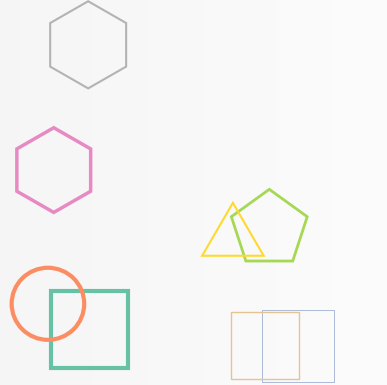[{"shape": "square", "thickness": 3, "radius": 0.5, "center": [0.231, 0.144]}, {"shape": "circle", "thickness": 3, "radius": 0.47, "center": [0.124, 0.211]}, {"shape": "square", "thickness": 0.5, "radius": 0.47, "center": [0.769, 0.102]}, {"shape": "hexagon", "thickness": 2.5, "radius": 0.55, "center": [0.139, 0.558]}, {"shape": "pentagon", "thickness": 2, "radius": 0.51, "center": [0.695, 0.405]}, {"shape": "triangle", "thickness": 1.5, "radius": 0.46, "center": [0.601, 0.382]}, {"shape": "square", "thickness": 1, "radius": 0.44, "center": [0.684, 0.102]}, {"shape": "hexagon", "thickness": 1.5, "radius": 0.57, "center": [0.228, 0.884]}]